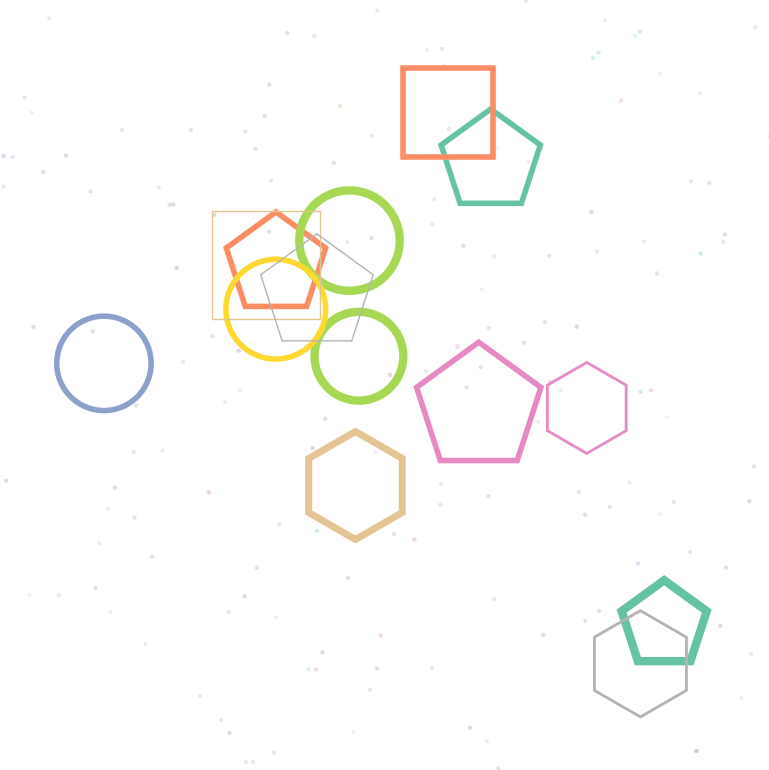[{"shape": "pentagon", "thickness": 2, "radius": 0.34, "center": [0.637, 0.791]}, {"shape": "pentagon", "thickness": 3, "radius": 0.29, "center": [0.863, 0.188]}, {"shape": "pentagon", "thickness": 2, "radius": 0.34, "center": [0.358, 0.657]}, {"shape": "square", "thickness": 2, "radius": 0.29, "center": [0.582, 0.854]}, {"shape": "circle", "thickness": 2, "radius": 0.31, "center": [0.135, 0.528]}, {"shape": "hexagon", "thickness": 1, "radius": 0.3, "center": [0.762, 0.47]}, {"shape": "pentagon", "thickness": 2, "radius": 0.42, "center": [0.622, 0.471]}, {"shape": "circle", "thickness": 3, "radius": 0.29, "center": [0.466, 0.537]}, {"shape": "circle", "thickness": 3, "radius": 0.33, "center": [0.454, 0.688]}, {"shape": "circle", "thickness": 2, "radius": 0.32, "center": [0.358, 0.598]}, {"shape": "hexagon", "thickness": 2.5, "radius": 0.35, "center": [0.462, 0.369]}, {"shape": "square", "thickness": 0.5, "radius": 0.35, "center": [0.345, 0.655]}, {"shape": "hexagon", "thickness": 1, "radius": 0.35, "center": [0.832, 0.138]}, {"shape": "pentagon", "thickness": 0.5, "radius": 0.38, "center": [0.412, 0.619]}]